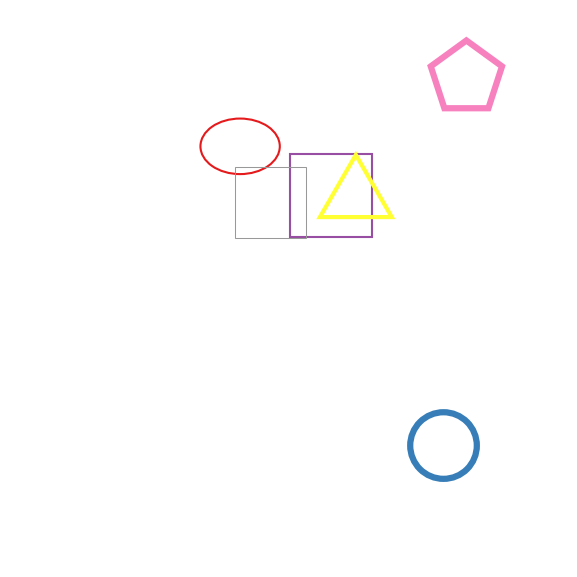[{"shape": "oval", "thickness": 1, "radius": 0.34, "center": [0.416, 0.746]}, {"shape": "circle", "thickness": 3, "radius": 0.29, "center": [0.768, 0.228]}, {"shape": "square", "thickness": 1, "radius": 0.36, "center": [0.573, 0.661]}, {"shape": "triangle", "thickness": 2, "radius": 0.36, "center": [0.616, 0.659]}, {"shape": "pentagon", "thickness": 3, "radius": 0.32, "center": [0.808, 0.864]}, {"shape": "square", "thickness": 0.5, "radius": 0.31, "center": [0.469, 0.648]}]